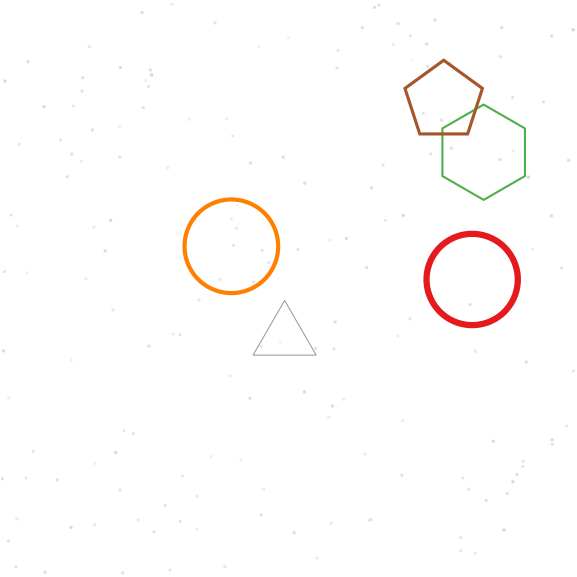[{"shape": "circle", "thickness": 3, "radius": 0.4, "center": [0.818, 0.515]}, {"shape": "hexagon", "thickness": 1, "radius": 0.41, "center": [0.838, 0.736]}, {"shape": "circle", "thickness": 2, "radius": 0.41, "center": [0.401, 0.573]}, {"shape": "pentagon", "thickness": 1.5, "radius": 0.35, "center": [0.768, 0.824]}, {"shape": "triangle", "thickness": 0.5, "radius": 0.32, "center": [0.493, 0.416]}]